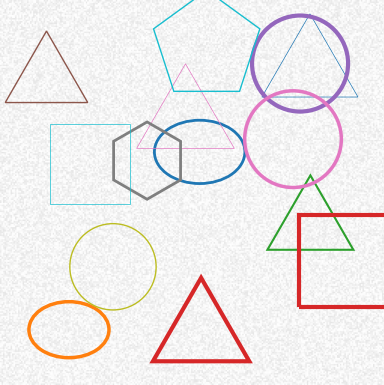[{"shape": "oval", "thickness": 2, "radius": 0.59, "center": [0.519, 0.605]}, {"shape": "triangle", "thickness": 0.5, "radius": 0.72, "center": [0.805, 0.82]}, {"shape": "oval", "thickness": 2.5, "radius": 0.52, "center": [0.179, 0.144]}, {"shape": "triangle", "thickness": 1.5, "radius": 0.64, "center": [0.806, 0.416]}, {"shape": "triangle", "thickness": 3, "radius": 0.72, "center": [0.522, 0.134]}, {"shape": "square", "thickness": 3, "radius": 0.6, "center": [0.898, 0.321]}, {"shape": "circle", "thickness": 3, "radius": 0.62, "center": [0.779, 0.835]}, {"shape": "triangle", "thickness": 1, "radius": 0.62, "center": [0.121, 0.795]}, {"shape": "triangle", "thickness": 0.5, "radius": 0.73, "center": [0.482, 0.688]}, {"shape": "circle", "thickness": 2.5, "radius": 0.63, "center": [0.761, 0.639]}, {"shape": "hexagon", "thickness": 2, "radius": 0.5, "center": [0.382, 0.583]}, {"shape": "circle", "thickness": 1, "radius": 0.56, "center": [0.293, 0.307]}, {"shape": "square", "thickness": 0.5, "radius": 0.52, "center": [0.234, 0.573]}, {"shape": "pentagon", "thickness": 1, "radius": 0.73, "center": [0.537, 0.88]}]